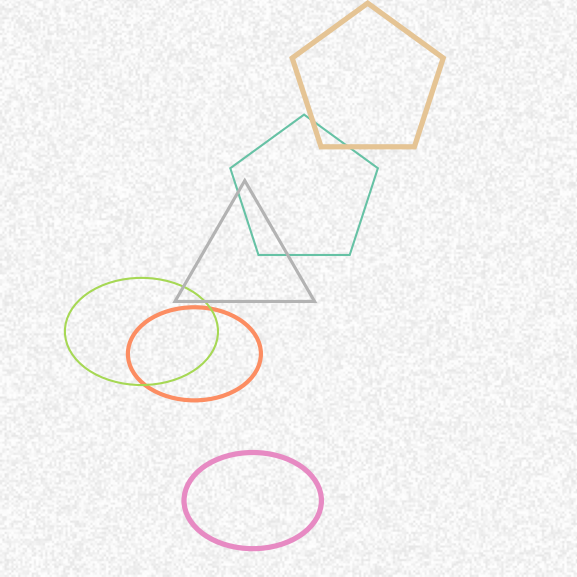[{"shape": "pentagon", "thickness": 1, "radius": 0.67, "center": [0.527, 0.666]}, {"shape": "oval", "thickness": 2, "radius": 0.58, "center": [0.337, 0.386]}, {"shape": "oval", "thickness": 2.5, "radius": 0.59, "center": [0.438, 0.132]}, {"shape": "oval", "thickness": 1, "radius": 0.66, "center": [0.245, 0.425]}, {"shape": "pentagon", "thickness": 2.5, "radius": 0.69, "center": [0.637, 0.856]}, {"shape": "triangle", "thickness": 1.5, "radius": 0.7, "center": [0.424, 0.547]}]